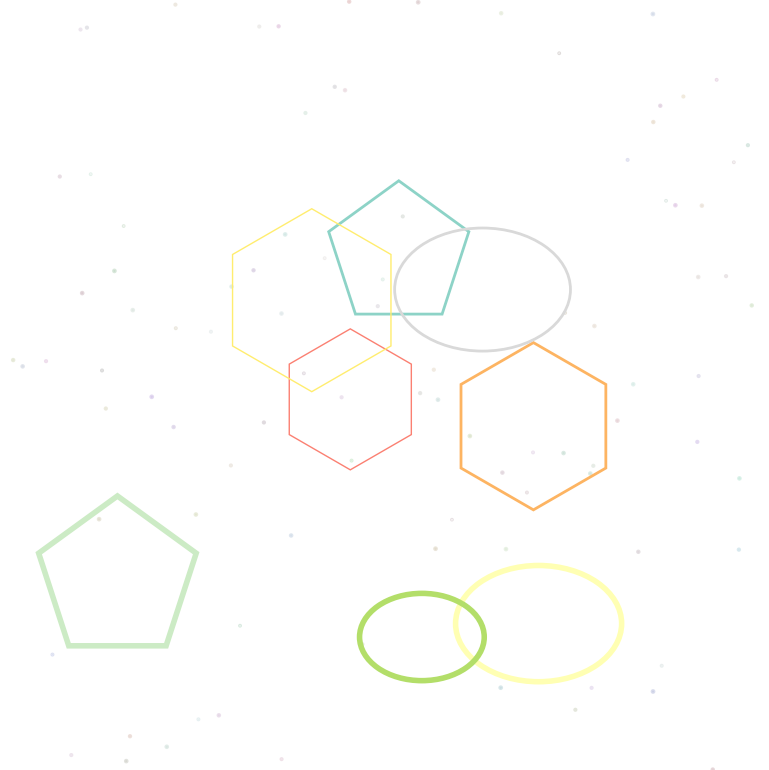[{"shape": "pentagon", "thickness": 1, "radius": 0.48, "center": [0.518, 0.67]}, {"shape": "oval", "thickness": 2, "radius": 0.54, "center": [0.699, 0.19]}, {"shape": "hexagon", "thickness": 0.5, "radius": 0.46, "center": [0.455, 0.481]}, {"shape": "hexagon", "thickness": 1, "radius": 0.54, "center": [0.693, 0.446]}, {"shape": "oval", "thickness": 2, "radius": 0.4, "center": [0.548, 0.173]}, {"shape": "oval", "thickness": 1, "radius": 0.57, "center": [0.627, 0.624]}, {"shape": "pentagon", "thickness": 2, "radius": 0.54, "center": [0.153, 0.248]}, {"shape": "hexagon", "thickness": 0.5, "radius": 0.59, "center": [0.405, 0.61]}]